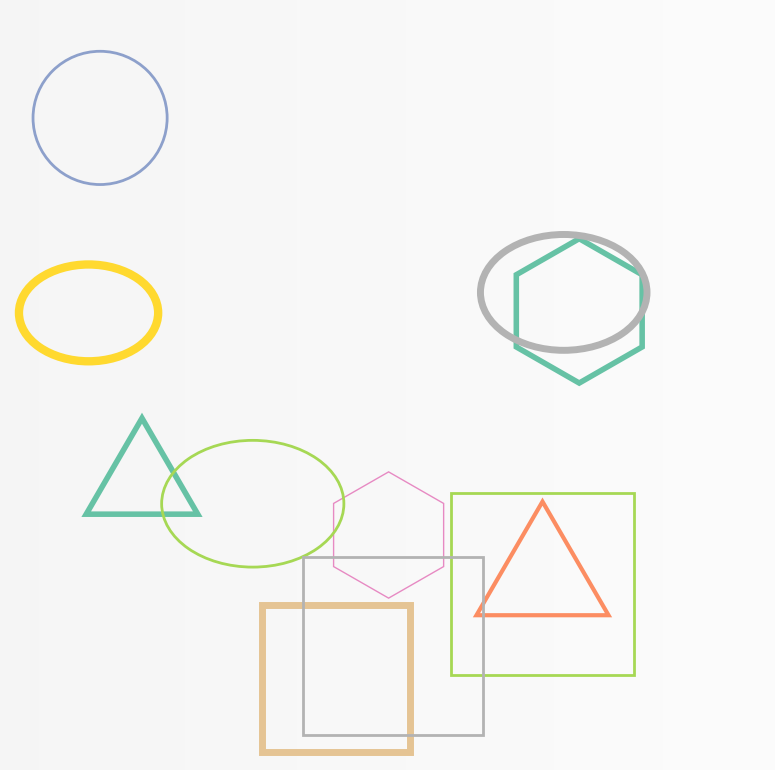[{"shape": "hexagon", "thickness": 2, "radius": 0.47, "center": [0.747, 0.596]}, {"shape": "triangle", "thickness": 2, "radius": 0.42, "center": [0.183, 0.374]}, {"shape": "triangle", "thickness": 1.5, "radius": 0.49, "center": [0.7, 0.25]}, {"shape": "circle", "thickness": 1, "radius": 0.43, "center": [0.129, 0.847]}, {"shape": "hexagon", "thickness": 0.5, "radius": 0.41, "center": [0.501, 0.305]}, {"shape": "square", "thickness": 1, "radius": 0.59, "center": [0.7, 0.242]}, {"shape": "oval", "thickness": 1, "radius": 0.59, "center": [0.326, 0.346]}, {"shape": "oval", "thickness": 3, "radius": 0.45, "center": [0.114, 0.594]}, {"shape": "square", "thickness": 2.5, "radius": 0.48, "center": [0.433, 0.119]}, {"shape": "oval", "thickness": 2.5, "radius": 0.54, "center": [0.727, 0.62]}, {"shape": "square", "thickness": 1, "radius": 0.58, "center": [0.507, 0.161]}]